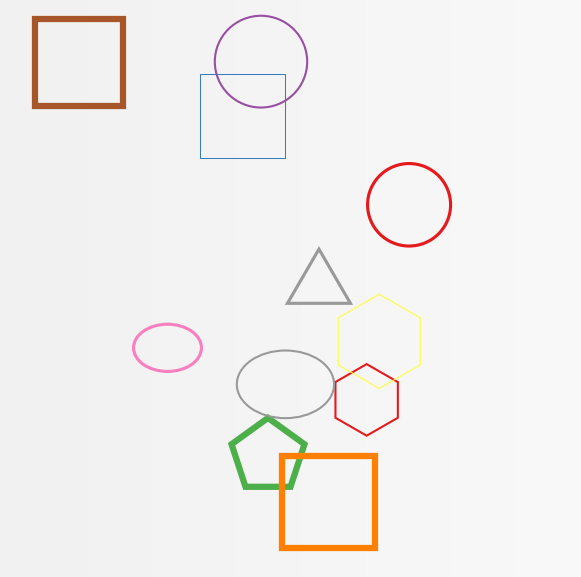[{"shape": "hexagon", "thickness": 1, "radius": 0.31, "center": [0.631, 0.307]}, {"shape": "circle", "thickness": 1.5, "radius": 0.36, "center": [0.704, 0.645]}, {"shape": "square", "thickness": 0.5, "radius": 0.36, "center": [0.417, 0.798]}, {"shape": "pentagon", "thickness": 3, "radius": 0.33, "center": [0.461, 0.21]}, {"shape": "circle", "thickness": 1, "radius": 0.4, "center": [0.449, 0.892]}, {"shape": "square", "thickness": 3, "radius": 0.4, "center": [0.565, 0.13]}, {"shape": "hexagon", "thickness": 0.5, "radius": 0.41, "center": [0.652, 0.408]}, {"shape": "square", "thickness": 3, "radius": 0.38, "center": [0.136, 0.89]}, {"shape": "oval", "thickness": 1.5, "radius": 0.29, "center": [0.288, 0.397]}, {"shape": "triangle", "thickness": 1.5, "radius": 0.31, "center": [0.549, 0.505]}, {"shape": "oval", "thickness": 1, "radius": 0.42, "center": [0.491, 0.334]}]